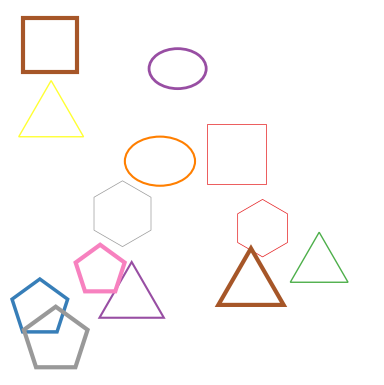[{"shape": "hexagon", "thickness": 0.5, "radius": 0.37, "center": [0.682, 0.407]}, {"shape": "square", "thickness": 0.5, "radius": 0.39, "center": [0.614, 0.601]}, {"shape": "pentagon", "thickness": 2.5, "radius": 0.38, "center": [0.103, 0.199]}, {"shape": "triangle", "thickness": 1, "radius": 0.43, "center": [0.829, 0.31]}, {"shape": "triangle", "thickness": 1.5, "radius": 0.48, "center": [0.342, 0.223]}, {"shape": "oval", "thickness": 2, "radius": 0.37, "center": [0.461, 0.822]}, {"shape": "oval", "thickness": 1.5, "radius": 0.46, "center": [0.415, 0.581]}, {"shape": "triangle", "thickness": 1, "radius": 0.49, "center": [0.133, 0.693]}, {"shape": "square", "thickness": 3, "radius": 0.35, "center": [0.131, 0.884]}, {"shape": "triangle", "thickness": 3, "radius": 0.49, "center": [0.652, 0.257]}, {"shape": "pentagon", "thickness": 3, "radius": 0.33, "center": [0.26, 0.297]}, {"shape": "pentagon", "thickness": 3, "radius": 0.43, "center": [0.145, 0.116]}, {"shape": "hexagon", "thickness": 0.5, "radius": 0.43, "center": [0.318, 0.445]}]